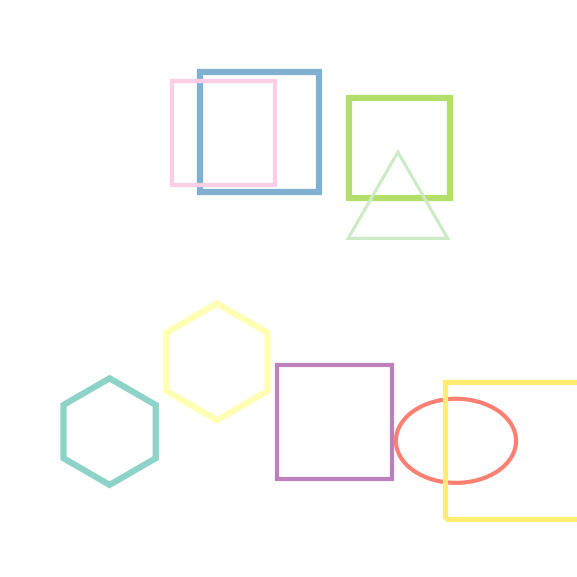[{"shape": "hexagon", "thickness": 3, "radius": 0.46, "center": [0.19, 0.252]}, {"shape": "hexagon", "thickness": 3, "radius": 0.51, "center": [0.376, 0.373]}, {"shape": "oval", "thickness": 2, "radius": 0.52, "center": [0.79, 0.236]}, {"shape": "square", "thickness": 3, "radius": 0.52, "center": [0.449, 0.77]}, {"shape": "square", "thickness": 3, "radius": 0.43, "center": [0.692, 0.743]}, {"shape": "square", "thickness": 2, "radius": 0.45, "center": [0.387, 0.769]}, {"shape": "square", "thickness": 2, "radius": 0.5, "center": [0.579, 0.268]}, {"shape": "triangle", "thickness": 1.5, "radius": 0.5, "center": [0.689, 0.636]}, {"shape": "square", "thickness": 2.5, "radius": 0.59, "center": [0.889, 0.219]}]